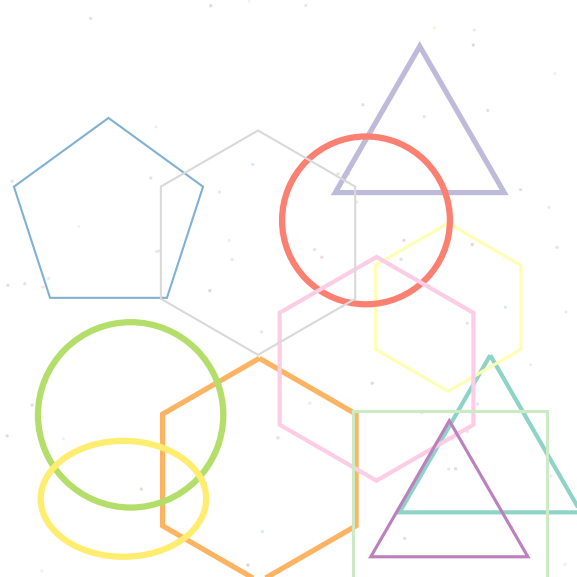[{"shape": "triangle", "thickness": 2, "radius": 0.91, "center": [0.849, 0.203]}, {"shape": "hexagon", "thickness": 1.5, "radius": 0.73, "center": [0.776, 0.467]}, {"shape": "triangle", "thickness": 2.5, "radius": 0.84, "center": [0.727, 0.75]}, {"shape": "circle", "thickness": 3, "radius": 0.73, "center": [0.634, 0.618]}, {"shape": "pentagon", "thickness": 1, "radius": 0.86, "center": [0.188, 0.623]}, {"shape": "hexagon", "thickness": 2.5, "radius": 0.97, "center": [0.449, 0.185]}, {"shape": "circle", "thickness": 3, "radius": 0.8, "center": [0.226, 0.281]}, {"shape": "hexagon", "thickness": 2, "radius": 0.97, "center": [0.652, 0.361]}, {"shape": "hexagon", "thickness": 1, "radius": 0.97, "center": [0.447, 0.579]}, {"shape": "triangle", "thickness": 1.5, "radius": 0.79, "center": [0.778, 0.114]}, {"shape": "square", "thickness": 1.5, "radius": 0.84, "center": [0.779, 0.12]}, {"shape": "oval", "thickness": 3, "radius": 0.72, "center": [0.214, 0.135]}]